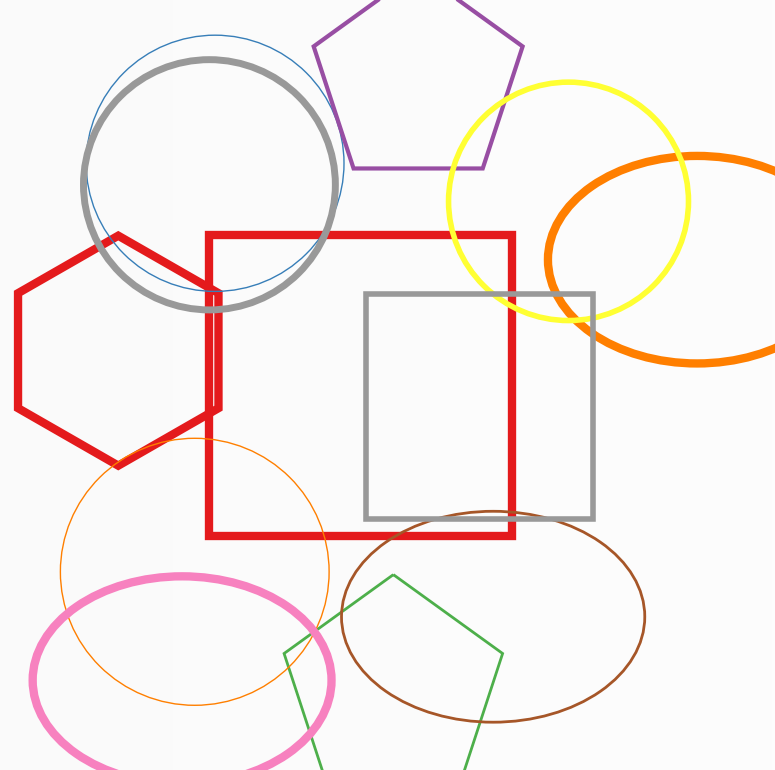[{"shape": "square", "thickness": 3, "radius": 0.98, "center": [0.465, 0.499]}, {"shape": "hexagon", "thickness": 3, "radius": 0.75, "center": [0.153, 0.545]}, {"shape": "circle", "thickness": 0.5, "radius": 0.83, "center": [0.277, 0.788]}, {"shape": "pentagon", "thickness": 1, "radius": 0.74, "center": [0.508, 0.105]}, {"shape": "pentagon", "thickness": 1.5, "radius": 0.71, "center": [0.54, 0.896]}, {"shape": "circle", "thickness": 0.5, "radius": 0.87, "center": [0.251, 0.257]}, {"shape": "oval", "thickness": 3, "radius": 0.96, "center": [0.9, 0.663]}, {"shape": "circle", "thickness": 2, "radius": 0.77, "center": [0.734, 0.739]}, {"shape": "oval", "thickness": 1, "radius": 0.98, "center": [0.636, 0.199]}, {"shape": "oval", "thickness": 3, "radius": 0.96, "center": [0.235, 0.117]}, {"shape": "square", "thickness": 2, "radius": 0.73, "center": [0.618, 0.472]}, {"shape": "circle", "thickness": 2.5, "radius": 0.81, "center": [0.27, 0.76]}]